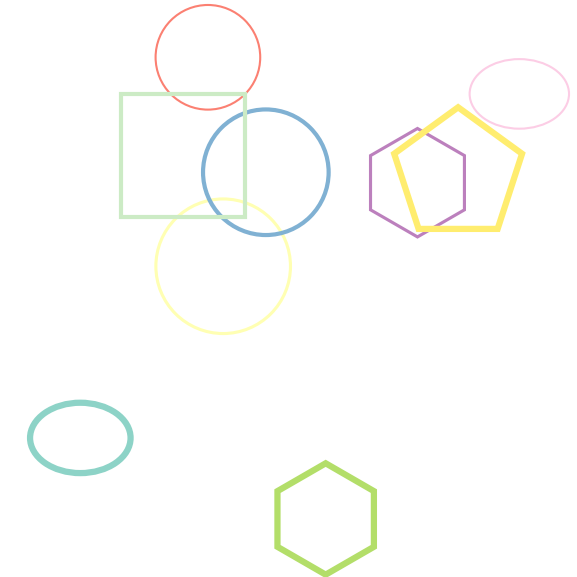[{"shape": "oval", "thickness": 3, "radius": 0.44, "center": [0.139, 0.241]}, {"shape": "circle", "thickness": 1.5, "radius": 0.58, "center": [0.386, 0.538]}, {"shape": "circle", "thickness": 1, "radius": 0.45, "center": [0.36, 0.9]}, {"shape": "circle", "thickness": 2, "radius": 0.54, "center": [0.46, 0.701]}, {"shape": "hexagon", "thickness": 3, "radius": 0.48, "center": [0.564, 0.1]}, {"shape": "oval", "thickness": 1, "radius": 0.43, "center": [0.899, 0.837]}, {"shape": "hexagon", "thickness": 1.5, "radius": 0.47, "center": [0.723, 0.683]}, {"shape": "square", "thickness": 2, "radius": 0.54, "center": [0.316, 0.73]}, {"shape": "pentagon", "thickness": 3, "radius": 0.58, "center": [0.793, 0.697]}]